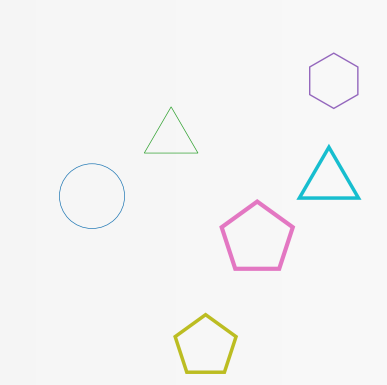[{"shape": "circle", "thickness": 0.5, "radius": 0.42, "center": [0.237, 0.491]}, {"shape": "triangle", "thickness": 0.5, "radius": 0.4, "center": [0.442, 0.642]}, {"shape": "hexagon", "thickness": 1, "radius": 0.36, "center": [0.861, 0.79]}, {"shape": "pentagon", "thickness": 3, "radius": 0.48, "center": [0.664, 0.38]}, {"shape": "pentagon", "thickness": 2.5, "radius": 0.41, "center": [0.531, 0.1]}, {"shape": "triangle", "thickness": 2.5, "radius": 0.44, "center": [0.849, 0.53]}]